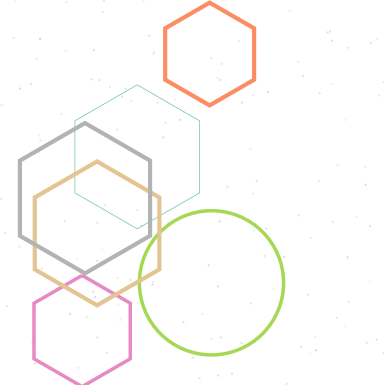[{"shape": "hexagon", "thickness": 0.5, "radius": 0.94, "center": [0.356, 0.593]}, {"shape": "hexagon", "thickness": 3, "radius": 0.67, "center": [0.545, 0.86]}, {"shape": "hexagon", "thickness": 2.5, "radius": 0.72, "center": [0.213, 0.14]}, {"shape": "circle", "thickness": 2.5, "radius": 0.94, "center": [0.549, 0.265]}, {"shape": "hexagon", "thickness": 3, "radius": 0.93, "center": [0.252, 0.394]}, {"shape": "hexagon", "thickness": 3, "radius": 0.98, "center": [0.221, 0.485]}]